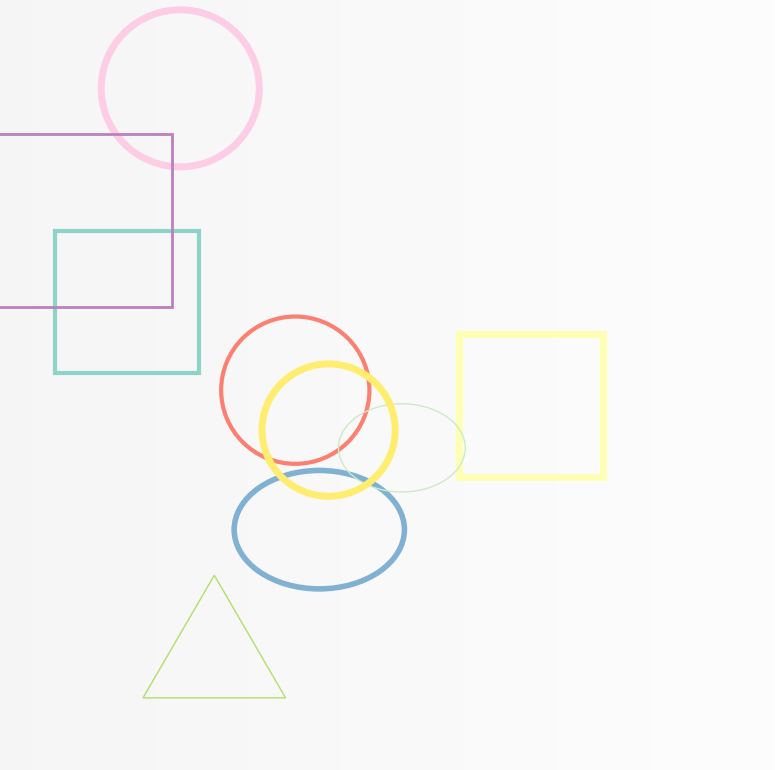[{"shape": "square", "thickness": 1.5, "radius": 0.46, "center": [0.164, 0.608]}, {"shape": "square", "thickness": 2.5, "radius": 0.46, "center": [0.685, 0.474]}, {"shape": "circle", "thickness": 1.5, "radius": 0.48, "center": [0.381, 0.493]}, {"shape": "oval", "thickness": 2, "radius": 0.55, "center": [0.412, 0.312]}, {"shape": "triangle", "thickness": 0.5, "radius": 0.53, "center": [0.277, 0.147]}, {"shape": "circle", "thickness": 2.5, "radius": 0.51, "center": [0.233, 0.885]}, {"shape": "square", "thickness": 1, "radius": 0.56, "center": [0.109, 0.713]}, {"shape": "oval", "thickness": 0.5, "radius": 0.41, "center": [0.519, 0.418]}, {"shape": "circle", "thickness": 2.5, "radius": 0.43, "center": [0.424, 0.441]}]